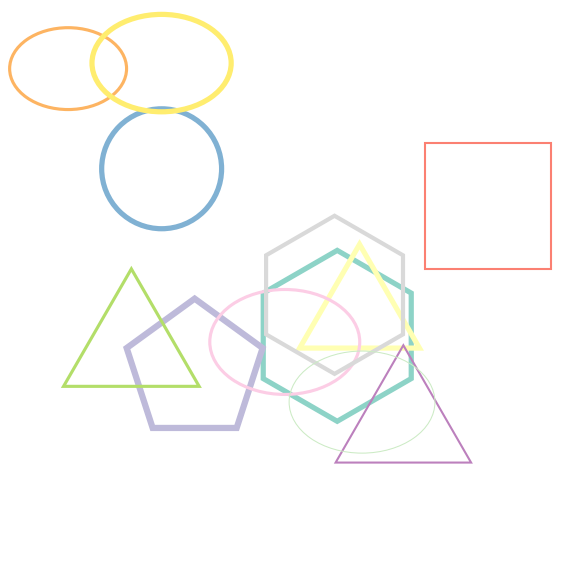[{"shape": "hexagon", "thickness": 2.5, "radius": 0.74, "center": [0.584, 0.418]}, {"shape": "triangle", "thickness": 2.5, "radius": 0.6, "center": [0.623, 0.456]}, {"shape": "pentagon", "thickness": 3, "radius": 0.62, "center": [0.337, 0.358]}, {"shape": "square", "thickness": 1, "radius": 0.54, "center": [0.845, 0.642]}, {"shape": "circle", "thickness": 2.5, "radius": 0.52, "center": [0.28, 0.707]}, {"shape": "oval", "thickness": 1.5, "radius": 0.51, "center": [0.118, 0.88]}, {"shape": "triangle", "thickness": 1.5, "radius": 0.68, "center": [0.227, 0.398]}, {"shape": "oval", "thickness": 1.5, "radius": 0.65, "center": [0.493, 0.407]}, {"shape": "hexagon", "thickness": 2, "radius": 0.68, "center": [0.579, 0.489]}, {"shape": "triangle", "thickness": 1, "radius": 0.68, "center": [0.698, 0.266]}, {"shape": "oval", "thickness": 0.5, "radius": 0.63, "center": [0.627, 0.303]}, {"shape": "oval", "thickness": 2.5, "radius": 0.6, "center": [0.28, 0.89]}]